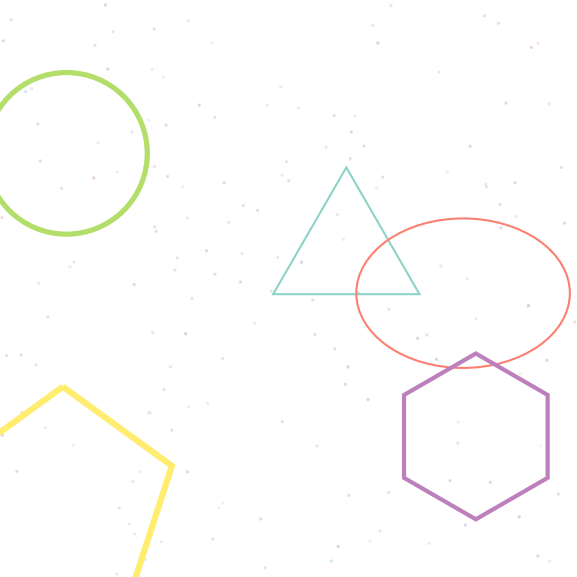[{"shape": "triangle", "thickness": 1, "radius": 0.73, "center": [0.6, 0.563]}, {"shape": "oval", "thickness": 1, "radius": 0.92, "center": [0.802, 0.491]}, {"shape": "circle", "thickness": 2.5, "radius": 0.7, "center": [0.115, 0.734]}, {"shape": "hexagon", "thickness": 2, "radius": 0.72, "center": [0.824, 0.243]}, {"shape": "pentagon", "thickness": 3, "radius": 0.99, "center": [0.109, 0.131]}]